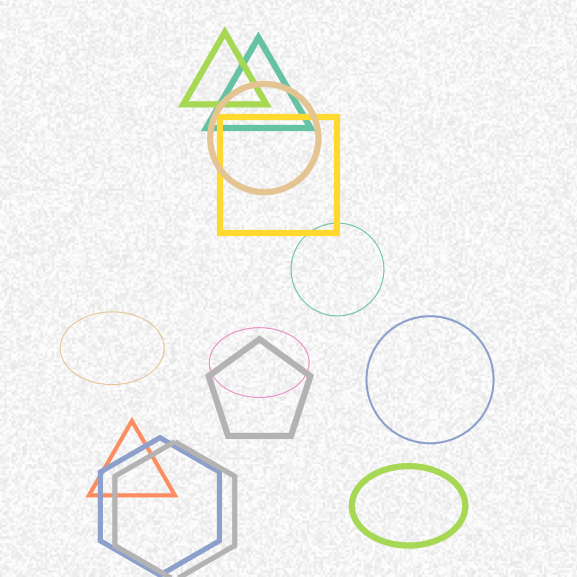[{"shape": "triangle", "thickness": 3, "radius": 0.52, "center": [0.447, 0.83]}, {"shape": "circle", "thickness": 0.5, "radius": 0.4, "center": [0.584, 0.532]}, {"shape": "triangle", "thickness": 2, "radius": 0.43, "center": [0.228, 0.184]}, {"shape": "hexagon", "thickness": 2.5, "radius": 0.6, "center": [0.277, 0.122]}, {"shape": "circle", "thickness": 1, "radius": 0.55, "center": [0.745, 0.342]}, {"shape": "oval", "thickness": 0.5, "radius": 0.43, "center": [0.449, 0.371]}, {"shape": "triangle", "thickness": 3, "radius": 0.42, "center": [0.389, 0.86]}, {"shape": "oval", "thickness": 3, "radius": 0.49, "center": [0.708, 0.123]}, {"shape": "square", "thickness": 3, "radius": 0.5, "center": [0.482, 0.696]}, {"shape": "circle", "thickness": 3, "radius": 0.47, "center": [0.458, 0.76]}, {"shape": "oval", "thickness": 0.5, "radius": 0.45, "center": [0.194, 0.396]}, {"shape": "hexagon", "thickness": 2.5, "radius": 0.6, "center": [0.303, 0.114]}, {"shape": "pentagon", "thickness": 3, "radius": 0.46, "center": [0.449, 0.319]}]